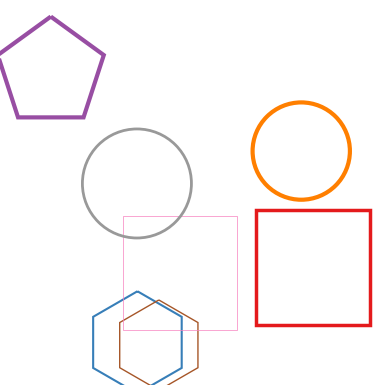[{"shape": "square", "thickness": 2.5, "radius": 0.74, "center": [0.814, 0.305]}, {"shape": "hexagon", "thickness": 1.5, "radius": 0.66, "center": [0.357, 0.111]}, {"shape": "pentagon", "thickness": 3, "radius": 0.72, "center": [0.132, 0.812]}, {"shape": "circle", "thickness": 3, "radius": 0.63, "center": [0.782, 0.608]}, {"shape": "hexagon", "thickness": 1, "radius": 0.59, "center": [0.413, 0.104]}, {"shape": "square", "thickness": 0.5, "radius": 0.74, "center": [0.467, 0.29]}, {"shape": "circle", "thickness": 2, "radius": 0.71, "center": [0.356, 0.523]}]